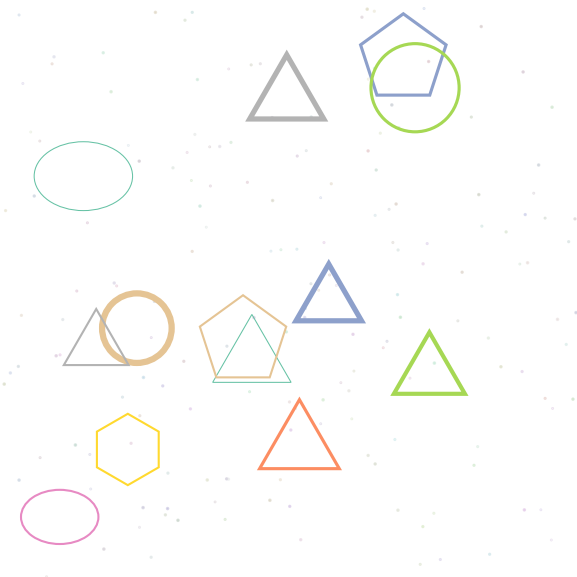[{"shape": "triangle", "thickness": 0.5, "radius": 0.39, "center": [0.436, 0.376]}, {"shape": "oval", "thickness": 0.5, "radius": 0.43, "center": [0.144, 0.694]}, {"shape": "triangle", "thickness": 1.5, "radius": 0.4, "center": [0.519, 0.227]}, {"shape": "triangle", "thickness": 2.5, "radius": 0.33, "center": [0.569, 0.476]}, {"shape": "pentagon", "thickness": 1.5, "radius": 0.39, "center": [0.698, 0.897]}, {"shape": "oval", "thickness": 1, "radius": 0.34, "center": [0.103, 0.104]}, {"shape": "triangle", "thickness": 2, "radius": 0.35, "center": [0.744, 0.353]}, {"shape": "circle", "thickness": 1.5, "radius": 0.38, "center": [0.719, 0.847]}, {"shape": "hexagon", "thickness": 1, "radius": 0.31, "center": [0.221, 0.221]}, {"shape": "pentagon", "thickness": 1, "radius": 0.39, "center": [0.421, 0.409]}, {"shape": "circle", "thickness": 3, "radius": 0.3, "center": [0.237, 0.431]}, {"shape": "triangle", "thickness": 2.5, "radius": 0.37, "center": [0.496, 0.83]}, {"shape": "triangle", "thickness": 1, "radius": 0.32, "center": [0.167, 0.399]}]